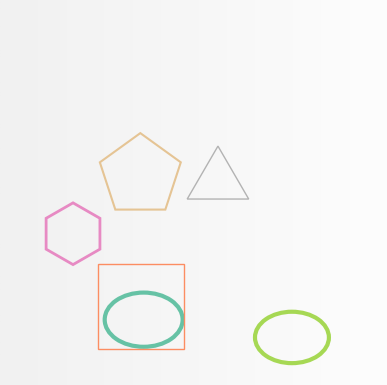[{"shape": "oval", "thickness": 3, "radius": 0.5, "center": [0.371, 0.17]}, {"shape": "square", "thickness": 1, "radius": 0.56, "center": [0.364, 0.205]}, {"shape": "hexagon", "thickness": 2, "radius": 0.4, "center": [0.188, 0.393]}, {"shape": "oval", "thickness": 3, "radius": 0.48, "center": [0.753, 0.124]}, {"shape": "pentagon", "thickness": 1.5, "radius": 0.55, "center": [0.362, 0.544]}, {"shape": "triangle", "thickness": 1, "radius": 0.46, "center": [0.562, 0.529]}]